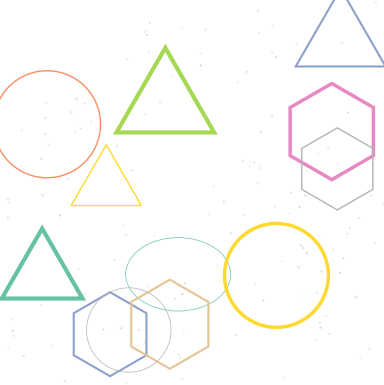[{"shape": "oval", "thickness": 0.5, "radius": 0.68, "center": [0.463, 0.287]}, {"shape": "triangle", "thickness": 3, "radius": 0.61, "center": [0.11, 0.285]}, {"shape": "circle", "thickness": 1, "radius": 0.7, "center": [0.122, 0.677]}, {"shape": "triangle", "thickness": 1.5, "radius": 0.67, "center": [0.885, 0.895]}, {"shape": "hexagon", "thickness": 1.5, "radius": 0.55, "center": [0.286, 0.132]}, {"shape": "hexagon", "thickness": 2.5, "radius": 0.62, "center": [0.862, 0.658]}, {"shape": "triangle", "thickness": 3, "radius": 0.73, "center": [0.429, 0.729]}, {"shape": "circle", "thickness": 2.5, "radius": 0.67, "center": [0.718, 0.285]}, {"shape": "triangle", "thickness": 1, "radius": 0.53, "center": [0.276, 0.519]}, {"shape": "hexagon", "thickness": 1.5, "radius": 0.58, "center": [0.441, 0.158]}, {"shape": "circle", "thickness": 0.5, "radius": 0.55, "center": [0.334, 0.143]}, {"shape": "hexagon", "thickness": 1, "radius": 0.53, "center": [0.876, 0.561]}]